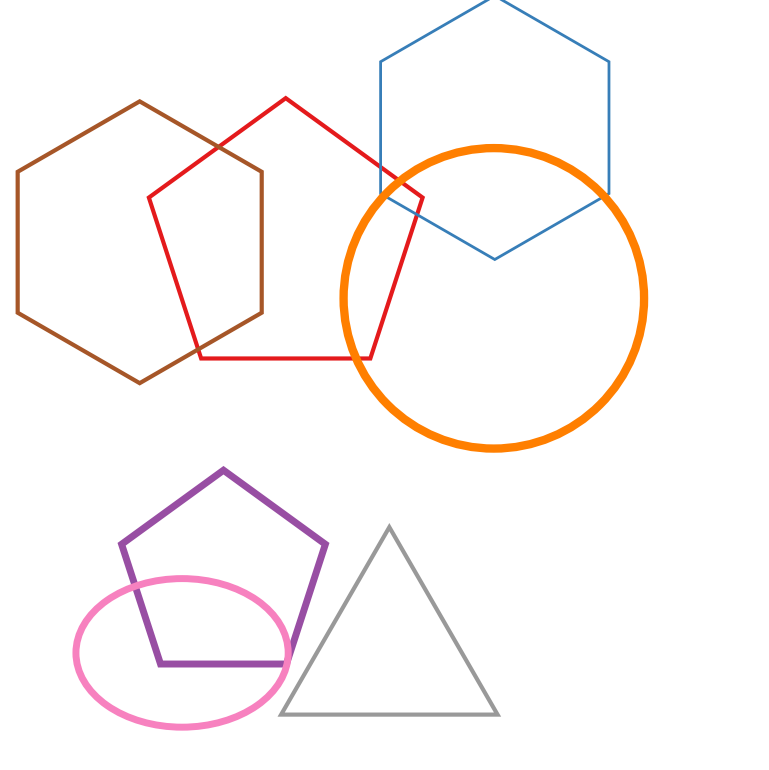[{"shape": "pentagon", "thickness": 1.5, "radius": 0.93, "center": [0.371, 0.686]}, {"shape": "hexagon", "thickness": 1, "radius": 0.86, "center": [0.643, 0.834]}, {"shape": "pentagon", "thickness": 2.5, "radius": 0.7, "center": [0.29, 0.25]}, {"shape": "circle", "thickness": 3, "radius": 0.98, "center": [0.641, 0.613]}, {"shape": "hexagon", "thickness": 1.5, "radius": 0.91, "center": [0.181, 0.685]}, {"shape": "oval", "thickness": 2.5, "radius": 0.69, "center": [0.236, 0.152]}, {"shape": "triangle", "thickness": 1.5, "radius": 0.81, "center": [0.506, 0.153]}]